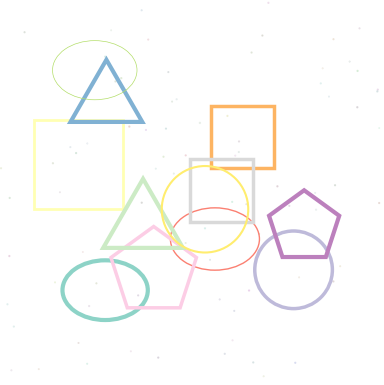[{"shape": "oval", "thickness": 3, "radius": 0.55, "center": [0.273, 0.246]}, {"shape": "square", "thickness": 2, "radius": 0.58, "center": [0.203, 0.573]}, {"shape": "circle", "thickness": 2.5, "radius": 0.5, "center": [0.763, 0.299]}, {"shape": "oval", "thickness": 1, "radius": 0.58, "center": [0.558, 0.379]}, {"shape": "triangle", "thickness": 3, "radius": 0.54, "center": [0.276, 0.737]}, {"shape": "square", "thickness": 2.5, "radius": 0.41, "center": [0.63, 0.644]}, {"shape": "oval", "thickness": 0.5, "radius": 0.55, "center": [0.246, 0.818]}, {"shape": "pentagon", "thickness": 2.5, "radius": 0.58, "center": [0.399, 0.295]}, {"shape": "square", "thickness": 2.5, "radius": 0.41, "center": [0.574, 0.505]}, {"shape": "pentagon", "thickness": 3, "radius": 0.48, "center": [0.79, 0.41]}, {"shape": "triangle", "thickness": 3, "radius": 0.6, "center": [0.372, 0.416]}, {"shape": "circle", "thickness": 1.5, "radius": 0.56, "center": [0.533, 0.456]}]